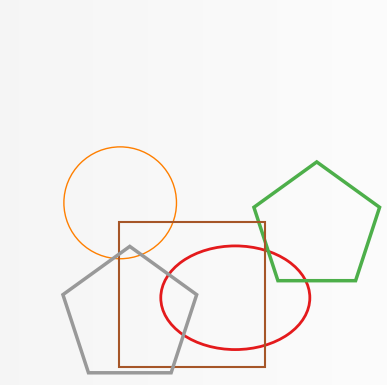[{"shape": "oval", "thickness": 2, "radius": 0.96, "center": [0.607, 0.227]}, {"shape": "pentagon", "thickness": 2.5, "radius": 0.85, "center": [0.817, 0.409]}, {"shape": "circle", "thickness": 1, "radius": 0.73, "center": [0.31, 0.473]}, {"shape": "square", "thickness": 1.5, "radius": 0.94, "center": [0.496, 0.236]}, {"shape": "pentagon", "thickness": 2.5, "radius": 0.91, "center": [0.335, 0.179]}]